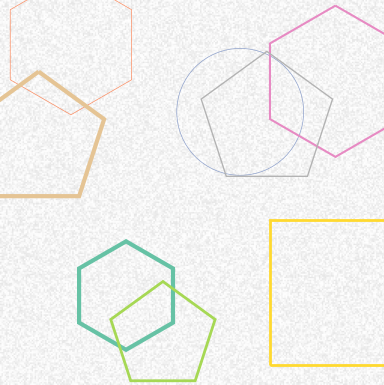[{"shape": "hexagon", "thickness": 3, "radius": 0.7, "center": [0.327, 0.232]}, {"shape": "hexagon", "thickness": 0.5, "radius": 0.91, "center": [0.184, 0.884]}, {"shape": "circle", "thickness": 0.5, "radius": 0.82, "center": [0.624, 0.709]}, {"shape": "hexagon", "thickness": 1.5, "radius": 0.98, "center": [0.871, 0.789]}, {"shape": "pentagon", "thickness": 2, "radius": 0.71, "center": [0.423, 0.126]}, {"shape": "square", "thickness": 2, "radius": 0.94, "center": [0.89, 0.24]}, {"shape": "pentagon", "thickness": 3, "radius": 0.89, "center": [0.1, 0.635]}, {"shape": "pentagon", "thickness": 1, "radius": 0.9, "center": [0.693, 0.687]}]